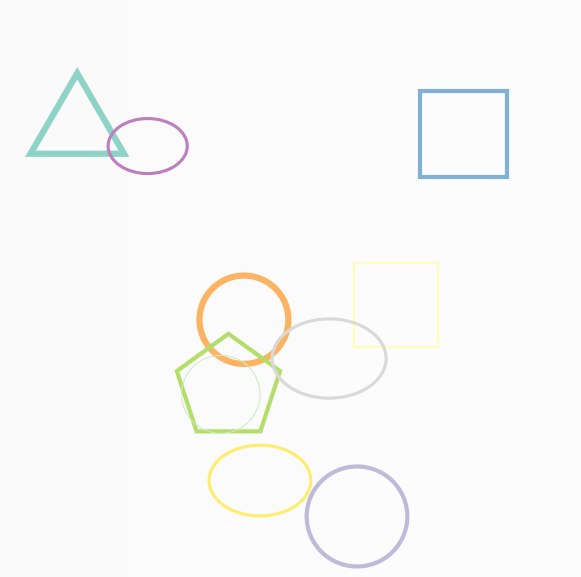[{"shape": "triangle", "thickness": 3, "radius": 0.46, "center": [0.133, 0.779]}, {"shape": "square", "thickness": 1, "radius": 0.36, "center": [0.682, 0.471]}, {"shape": "circle", "thickness": 2, "radius": 0.43, "center": [0.614, 0.105]}, {"shape": "square", "thickness": 2, "radius": 0.37, "center": [0.798, 0.768]}, {"shape": "circle", "thickness": 3, "radius": 0.38, "center": [0.42, 0.445]}, {"shape": "pentagon", "thickness": 2, "radius": 0.47, "center": [0.393, 0.328]}, {"shape": "oval", "thickness": 1.5, "radius": 0.49, "center": [0.566, 0.378]}, {"shape": "oval", "thickness": 1.5, "radius": 0.34, "center": [0.254, 0.746]}, {"shape": "circle", "thickness": 0.5, "radius": 0.34, "center": [0.38, 0.316]}, {"shape": "oval", "thickness": 1.5, "radius": 0.44, "center": [0.447, 0.167]}]